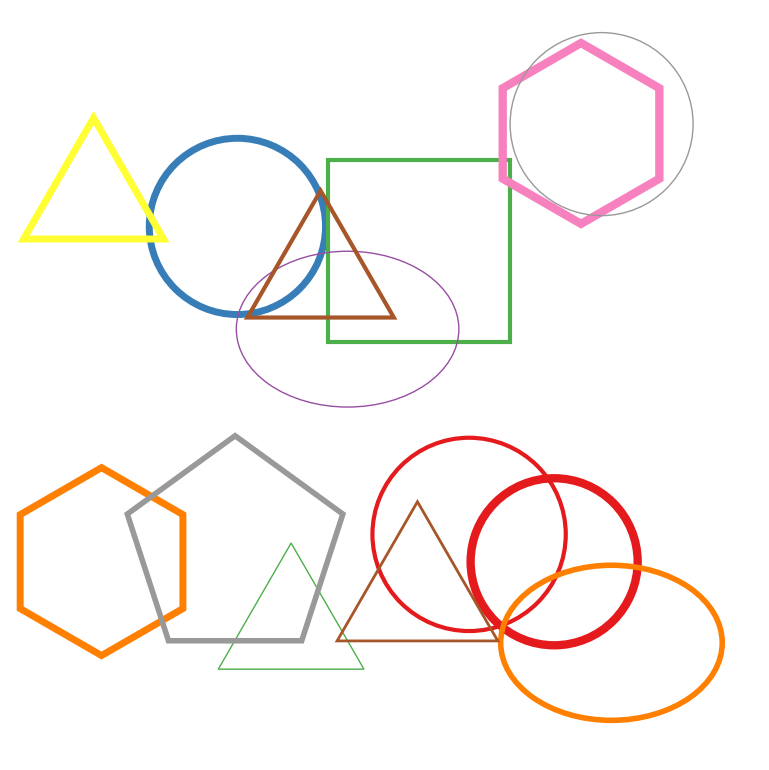[{"shape": "circle", "thickness": 3, "radius": 0.54, "center": [0.72, 0.27]}, {"shape": "circle", "thickness": 1.5, "radius": 0.63, "center": [0.609, 0.306]}, {"shape": "circle", "thickness": 2.5, "radius": 0.57, "center": [0.308, 0.706]}, {"shape": "square", "thickness": 1.5, "radius": 0.59, "center": [0.544, 0.674]}, {"shape": "triangle", "thickness": 0.5, "radius": 0.55, "center": [0.378, 0.186]}, {"shape": "oval", "thickness": 0.5, "radius": 0.72, "center": [0.451, 0.573]}, {"shape": "hexagon", "thickness": 2.5, "radius": 0.61, "center": [0.132, 0.271]}, {"shape": "oval", "thickness": 2, "radius": 0.72, "center": [0.794, 0.165]}, {"shape": "triangle", "thickness": 2.5, "radius": 0.52, "center": [0.122, 0.742]}, {"shape": "triangle", "thickness": 1, "radius": 0.6, "center": [0.542, 0.228]}, {"shape": "triangle", "thickness": 1.5, "radius": 0.55, "center": [0.416, 0.643]}, {"shape": "hexagon", "thickness": 3, "radius": 0.59, "center": [0.755, 0.827]}, {"shape": "circle", "thickness": 0.5, "radius": 0.59, "center": [0.781, 0.839]}, {"shape": "pentagon", "thickness": 2, "radius": 0.74, "center": [0.305, 0.287]}]